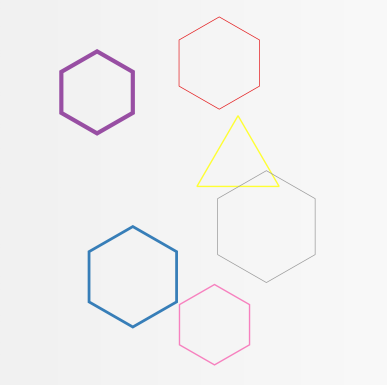[{"shape": "hexagon", "thickness": 0.5, "radius": 0.6, "center": [0.566, 0.836]}, {"shape": "hexagon", "thickness": 2, "radius": 0.65, "center": [0.343, 0.281]}, {"shape": "hexagon", "thickness": 3, "radius": 0.53, "center": [0.251, 0.76]}, {"shape": "triangle", "thickness": 1, "radius": 0.61, "center": [0.614, 0.577]}, {"shape": "hexagon", "thickness": 1, "radius": 0.52, "center": [0.554, 0.157]}, {"shape": "hexagon", "thickness": 0.5, "radius": 0.73, "center": [0.687, 0.411]}]